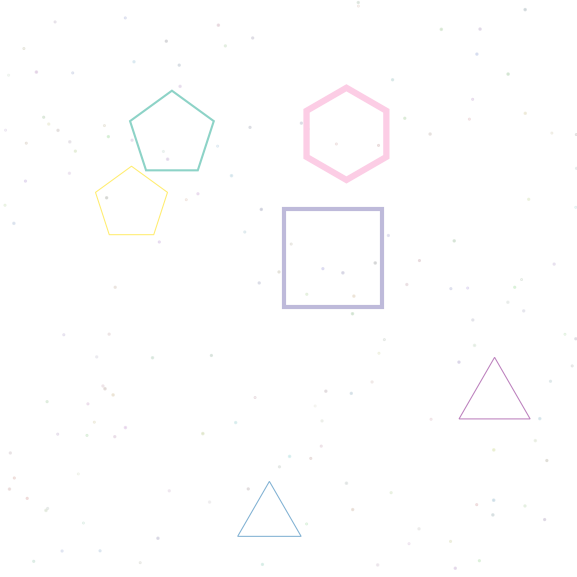[{"shape": "pentagon", "thickness": 1, "radius": 0.38, "center": [0.298, 0.766]}, {"shape": "square", "thickness": 2, "radius": 0.42, "center": [0.577, 0.553]}, {"shape": "triangle", "thickness": 0.5, "radius": 0.32, "center": [0.466, 0.102]}, {"shape": "hexagon", "thickness": 3, "radius": 0.4, "center": [0.6, 0.767]}, {"shape": "triangle", "thickness": 0.5, "radius": 0.36, "center": [0.856, 0.309]}, {"shape": "pentagon", "thickness": 0.5, "radius": 0.33, "center": [0.228, 0.646]}]